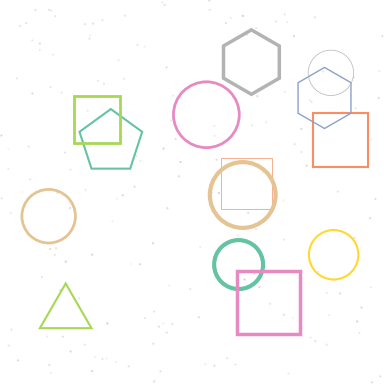[{"shape": "pentagon", "thickness": 1.5, "radius": 0.43, "center": [0.288, 0.631]}, {"shape": "circle", "thickness": 3, "radius": 0.32, "center": [0.62, 0.313]}, {"shape": "square", "thickness": 0.5, "radius": 0.33, "center": [0.64, 0.524]}, {"shape": "square", "thickness": 1.5, "radius": 0.35, "center": [0.885, 0.637]}, {"shape": "hexagon", "thickness": 1, "radius": 0.4, "center": [0.843, 0.746]}, {"shape": "circle", "thickness": 2, "radius": 0.43, "center": [0.536, 0.702]}, {"shape": "square", "thickness": 2.5, "radius": 0.41, "center": [0.697, 0.213]}, {"shape": "square", "thickness": 2, "radius": 0.3, "center": [0.252, 0.689]}, {"shape": "triangle", "thickness": 1.5, "radius": 0.39, "center": [0.171, 0.186]}, {"shape": "circle", "thickness": 1.5, "radius": 0.32, "center": [0.867, 0.338]}, {"shape": "circle", "thickness": 3, "radius": 0.43, "center": [0.63, 0.494]}, {"shape": "circle", "thickness": 2, "radius": 0.35, "center": [0.126, 0.438]}, {"shape": "circle", "thickness": 0.5, "radius": 0.29, "center": [0.86, 0.811]}, {"shape": "hexagon", "thickness": 2.5, "radius": 0.42, "center": [0.653, 0.839]}]